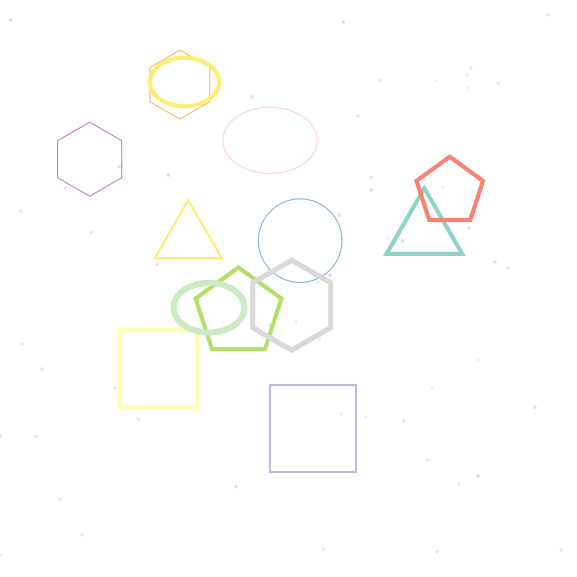[{"shape": "triangle", "thickness": 2, "radius": 0.38, "center": [0.735, 0.597]}, {"shape": "square", "thickness": 2, "radius": 0.33, "center": [0.274, 0.362]}, {"shape": "square", "thickness": 1, "radius": 0.37, "center": [0.542, 0.257]}, {"shape": "pentagon", "thickness": 2, "radius": 0.3, "center": [0.779, 0.667]}, {"shape": "circle", "thickness": 0.5, "radius": 0.36, "center": [0.52, 0.582]}, {"shape": "hexagon", "thickness": 0.5, "radius": 0.3, "center": [0.312, 0.853]}, {"shape": "pentagon", "thickness": 2, "radius": 0.39, "center": [0.413, 0.458]}, {"shape": "oval", "thickness": 0.5, "radius": 0.41, "center": [0.468, 0.756]}, {"shape": "hexagon", "thickness": 2.5, "radius": 0.39, "center": [0.505, 0.471]}, {"shape": "hexagon", "thickness": 0.5, "radius": 0.32, "center": [0.155, 0.723]}, {"shape": "oval", "thickness": 3, "radius": 0.31, "center": [0.362, 0.466]}, {"shape": "triangle", "thickness": 1, "radius": 0.34, "center": [0.326, 0.586]}, {"shape": "oval", "thickness": 2, "radius": 0.3, "center": [0.319, 0.857]}]